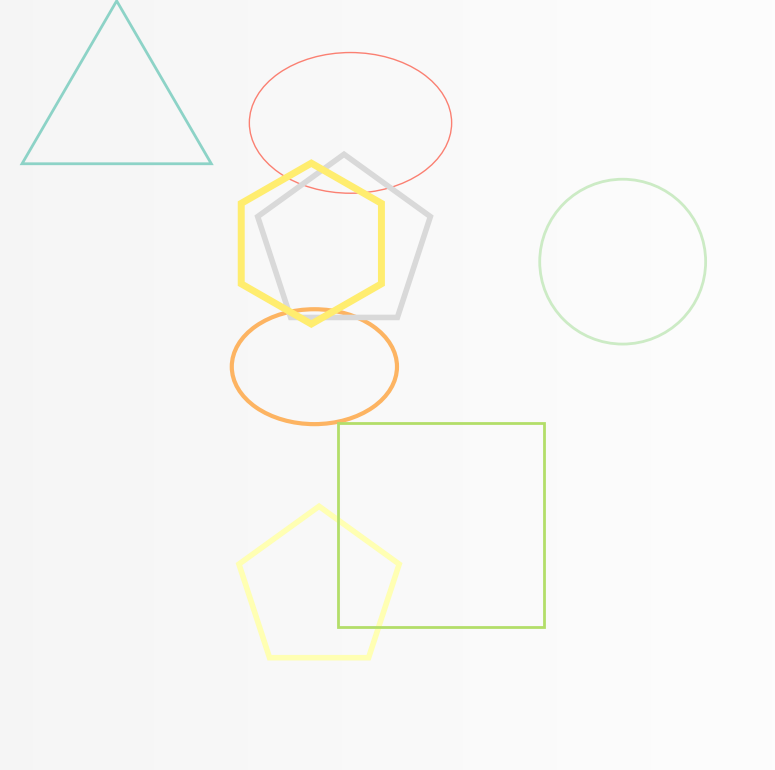[{"shape": "triangle", "thickness": 1, "radius": 0.71, "center": [0.151, 0.858]}, {"shape": "pentagon", "thickness": 2, "radius": 0.54, "center": [0.412, 0.234]}, {"shape": "oval", "thickness": 0.5, "radius": 0.65, "center": [0.452, 0.84]}, {"shape": "oval", "thickness": 1.5, "radius": 0.53, "center": [0.406, 0.524]}, {"shape": "square", "thickness": 1, "radius": 0.66, "center": [0.569, 0.319]}, {"shape": "pentagon", "thickness": 2, "radius": 0.59, "center": [0.444, 0.682]}, {"shape": "circle", "thickness": 1, "radius": 0.54, "center": [0.803, 0.66]}, {"shape": "hexagon", "thickness": 2.5, "radius": 0.52, "center": [0.402, 0.684]}]